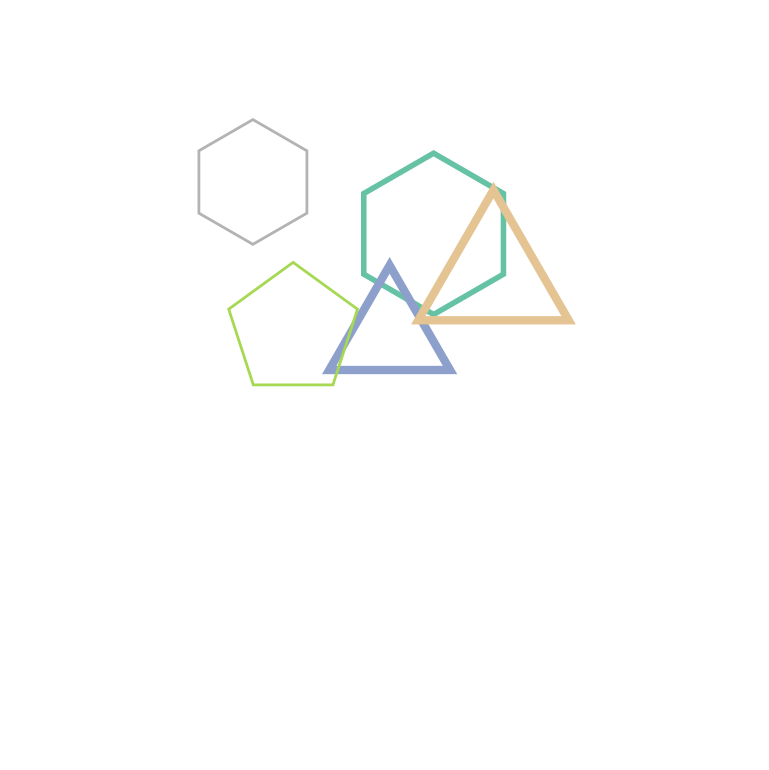[{"shape": "hexagon", "thickness": 2, "radius": 0.52, "center": [0.563, 0.696]}, {"shape": "triangle", "thickness": 3, "radius": 0.45, "center": [0.506, 0.565]}, {"shape": "pentagon", "thickness": 1, "radius": 0.44, "center": [0.381, 0.571]}, {"shape": "triangle", "thickness": 3, "radius": 0.56, "center": [0.641, 0.64]}, {"shape": "hexagon", "thickness": 1, "radius": 0.4, "center": [0.328, 0.764]}]